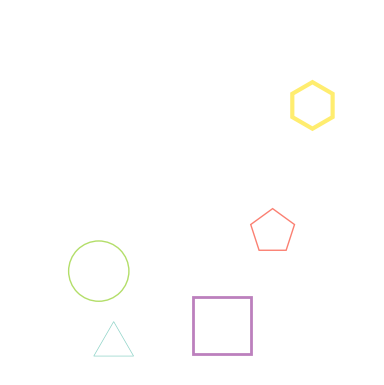[{"shape": "triangle", "thickness": 0.5, "radius": 0.3, "center": [0.295, 0.105]}, {"shape": "pentagon", "thickness": 1, "radius": 0.3, "center": [0.708, 0.398]}, {"shape": "circle", "thickness": 1, "radius": 0.39, "center": [0.257, 0.296]}, {"shape": "square", "thickness": 2, "radius": 0.37, "center": [0.576, 0.154]}, {"shape": "hexagon", "thickness": 3, "radius": 0.3, "center": [0.812, 0.726]}]